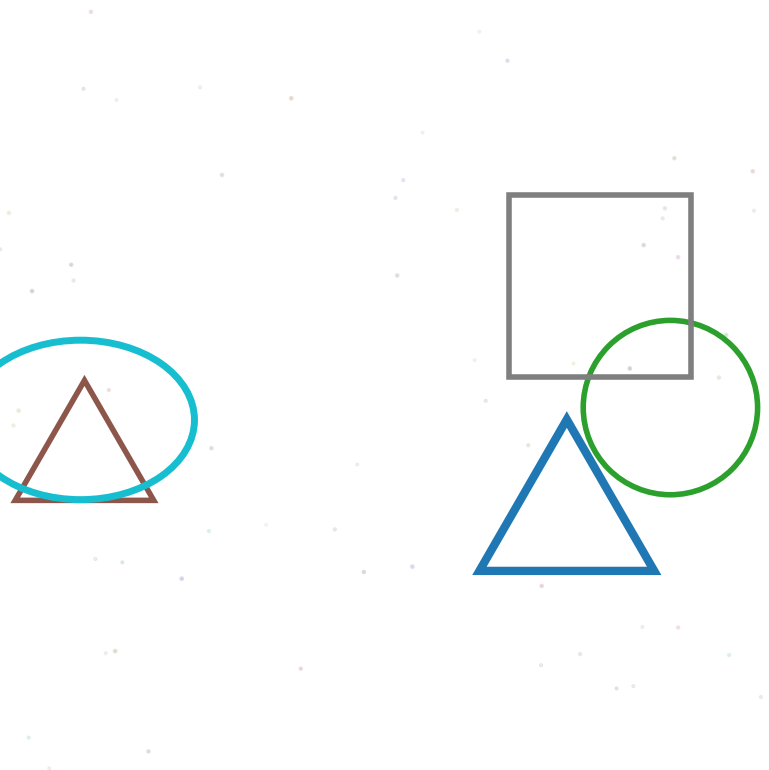[{"shape": "triangle", "thickness": 3, "radius": 0.66, "center": [0.736, 0.324]}, {"shape": "circle", "thickness": 2, "radius": 0.57, "center": [0.871, 0.471]}, {"shape": "triangle", "thickness": 2, "radius": 0.52, "center": [0.11, 0.402]}, {"shape": "square", "thickness": 2, "radius": 0.59, "center": [0.779, 0.629]}, {"shape": "oval", "thickness": 2.5, "radius": 0.74, "center": [0.105, 0.455]}]